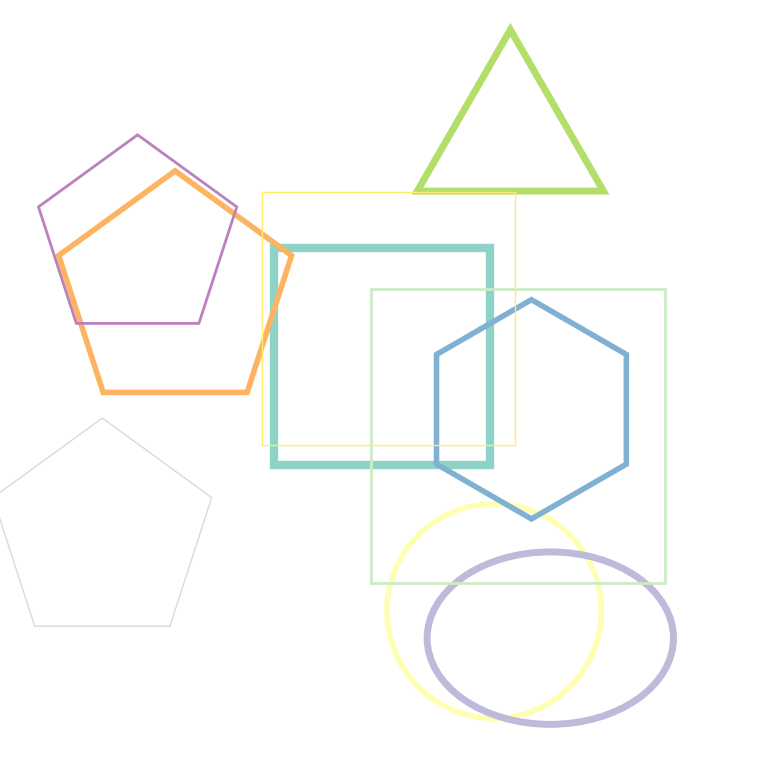[{"shape": "square", "thickness": 3, "radius": 0.7, "center": [0.496, 0.537]}, {"shape": "circle", "thickness": 2, "radius": 0.7, "center": [0.642, 0.206]}, {"shape": "oval", "thickness": 2.5, "radius": 0.8, "center": [0.715, 0.171]}, {"shape": "hexagon", "thickness": 2, "radius": 0.71, "center": [0.69, 0.468]}, {"shape": "pentagon", "thickness": 2, "radius": 0.8, "center": [0.227, 0.619]}, {"shape": "triangle", "thickness": 2.5, "radius": 0.7, "center": [0.663, 0.822]}, {"shape": "pentagon", "thickness": 0.5, "radius": 0.75, "center": [0.133, 0.308]}, {"shape": "pentagon", "thickness": 1, "radius": 0.68, "center": [0.179, 0.689]}, {"shape": "square", "thickness": 1, "radius": 0.95, "center": [0.673, 0.434]}, {"shape": "square", "thickness": 0.5, "radius": 0.82, "center": [0.504, 0.587]}]